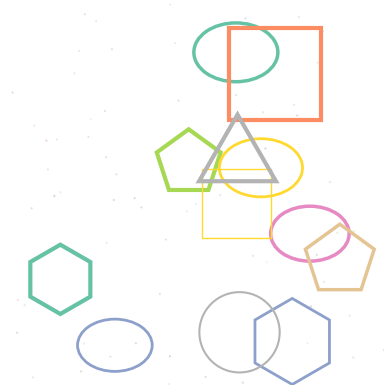[{"shape": "hexagon", "thickness": 3, "radius": 0.45, "center": [0.157, 0.274]}, {"shape": "oval", "thickness": 2.5, "radius": 0.55, "center": [0.613, 0.864]}, {"shape": "square", "thickness": 3, "radius": 0.6, "center": [0.715, 0.808]}, {"shape": "hexagon", "thickness": 2, "radius": 0.56, "center": [0.759, 0.113]}, {"shape": "oval", "thickness": 2, "radius": 0.48, "center": [0.298, 0.103]}, {"shape": "oval", "thickness": 2.5, "radius": 0.51, "center": [0.805, 0.393]}, {"shape": "pentagon", "thickness": 3, "radius": 0.44, "center": [0.49, 0.577]}, {"shape": "square", "thickness": 1, "radius": 0.45, "center": [0.615, 0.471]}, {"shape": "oval", "thickness": 2, "radius": 0.54, "center": [0.678, 0.564]}, {"shape": "pentagon", "thickness": 2.5, "radius": 0.47, "center": [0.883, 0.324]}, {"shape": "circle", "thickness": 1.5, "radius": 0.52, "center": [0.622, 0.137]}, {"shape": "triangle", "thickness": 3, "radius": 0.58, "center": [0.617, 0.587]}]